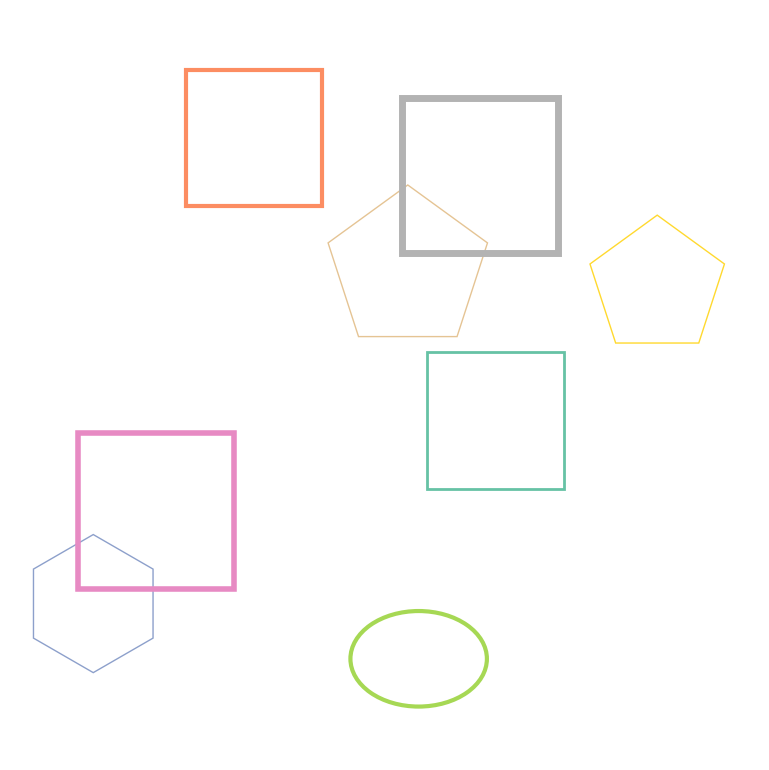[{"shape": "square", "thickness": 1, "radius": 0.44, "center": [0.644, 0.454]}, {"shape": "square", "thickness": 1.5, "radius": 0.44, "center": [0.33, 0.821]}, {"shape": "hexagon", "thickness": 0.5, "radius": 0.45, "center": [0.121, 0.216]}, {"shape": "square", "thickness": 2, "radius": 0.51, "center": [0.202, 0.336]}, {"shape": "oval", "thickness": 1.5, "radius": 0.44, "center": [0.544, 0.144]}, {"shape": "pentagon", "thickness": 0.5, "radius": 0.46, "center": [0.854, 0.629]}, {"shape": "pentagon", "thickness": 0.5, "radius": 0.54, "center": [0.53, 0.651]}, {"shape": "square", "thickness": 2.5, "radius": 0.51, "center": [0.623, 0.772]}]